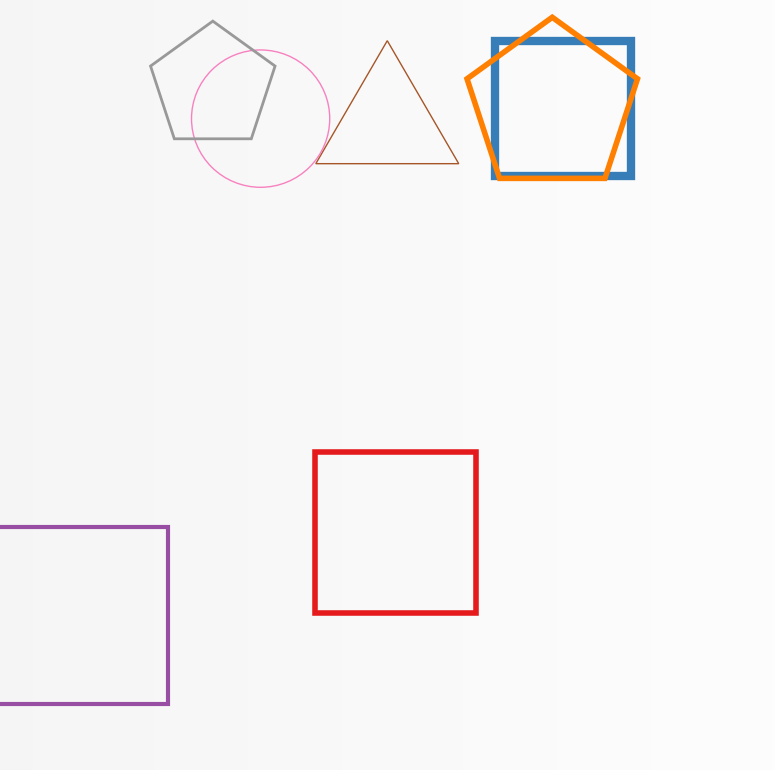[{"shape": "square", "thickness": 2, "radius": 0.52, "center": [0.51, 0.309]}, {"shape": "square", "thickness": 3, "radius": 0.44, "center": [0.726, 0.859]}, {"shape": "square", "thickness": 1.5, "radius": 0.58, "center": [0.101, 0.201]}, {"shape": "pentagon", "thickness": 2, "radius": 0.58, "center": [0.713, 0.862]}, {"shape": "triangle", "thickness": 0.5, "radius": 0.53, "center": [0.5, 0.841]}, {"shape": "circle", "thickness": 0.5, "radius": 0.45, "center": [0.336, 0.846]}, {"shape": "pentagon", "thickness": 1, "radius": 0.42, "center": [0.275, 0.888]}]